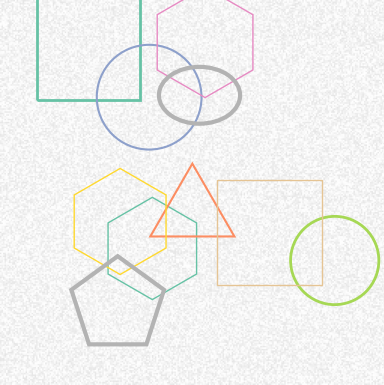[{"shape": "hexagon", "thickness": 1, "radius": 0.66, "center": [0.396, 0.355]}, {"shape": "square", "thickness": 2, "radius": 0.66, "center": [0.23, 0.874]}, {"shape": "triangle", "thickness": 1.5, "radius": 0.63, "center": [0.5, 0.449]}, {"shape": "circle", "thickness": 1.5, "radius": 0.68, "center": [0.387, 0.748]}, {"shape": "hexagon", "thickness": 1, "radius": 0.72, "center": [0.533, 0.89]}, {"shape": "circle", "thickness": 2, "radius": 0.57, "center": [0.869, 0.323]}, {"shape": "hexagon", "thickness": 1, "radius": 0.69, "center": [0.312, 0.425]}, {"shape": "square", "thickness": 1, "radius": 0.68, "center": [0.7, 0.396]}, {"shape": "pentagon", "thickness": 3, "radius": 0.63, "center": [0.306, 0.208]}, {"shape": "oval", "thickness": 3, "radius": 0.53, "center": [0.518, 0.753]}]